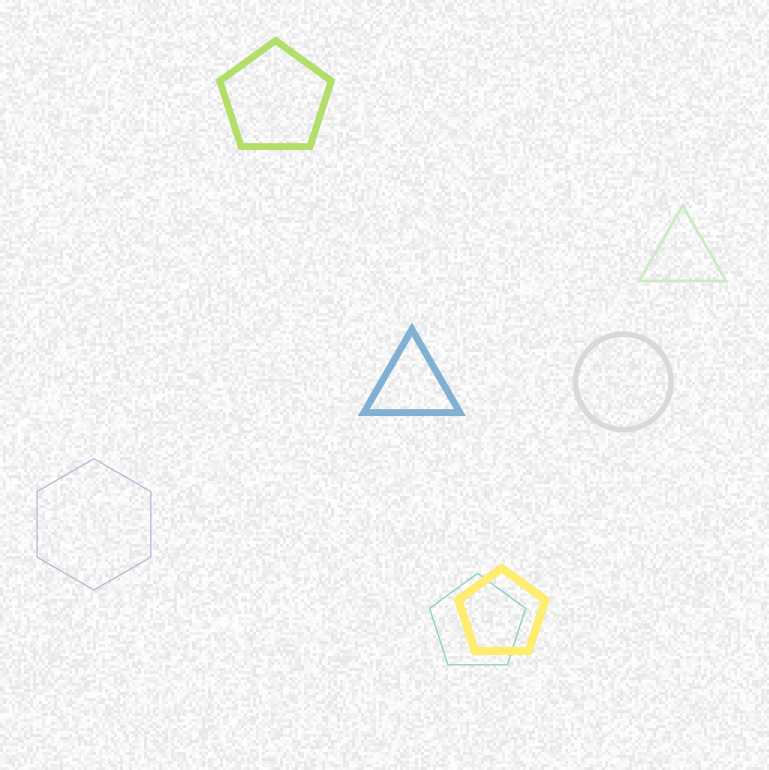[{"shape": "pentagon", "thickness": 0.5, "radius": 0.33, "center": [0.62, 0.19]}, {"shape": "hexagon", "thickness": 0.5, "radius": 0.43, "center": [0.122, 0.319]}, {"shape": "triangle", "thickness": 2.5, "radius": 0.36, "center": [0.535, 0.5]}, {"shape": "pentagon", "thickness": 2.5, "radius": 0.38, "center": [0.358, 0.871]}, {"shape": "circle", "thickness": 2, "radius": 0.31, "center": [0.81, 0.504]}, {"shape": "triangle", "thickness": 1, "radius": 0.33, "center": [0.887, 0.668]}, {"shape": "pentagon", "thickness": 3, "radius": 0.3, "center": [0.652, 0.203]}]